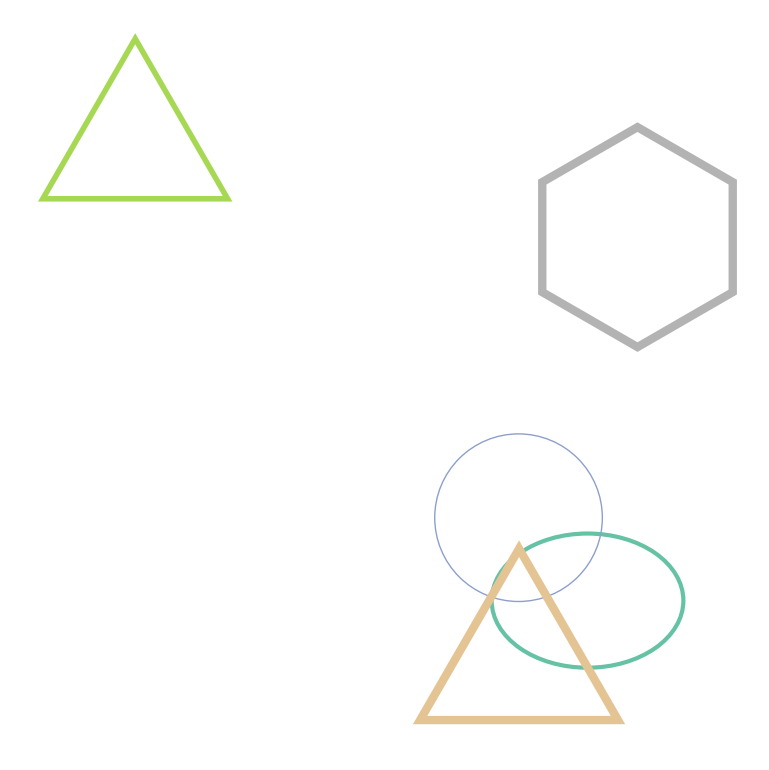[{"shape": "oval", "thickness": 1.5, "radius": 0.62, "center": [0.763, 0.22]}, {"shape": "circle", "thickness": 0.5, "radius": 0.54, "center": [0.673, 0.328]}, {"shape": "triangle", "thickness": 2, "radius": 0.69, "center": [0.176, 0.811]}, {"shape": "triangle", "thickness": 3, "radius": 0.74, "center": [0.674, 0.139]}, {"shape": "hexagon", "thickness": 3, "radius": 0.71, "center": [0.828, 0.692]}]